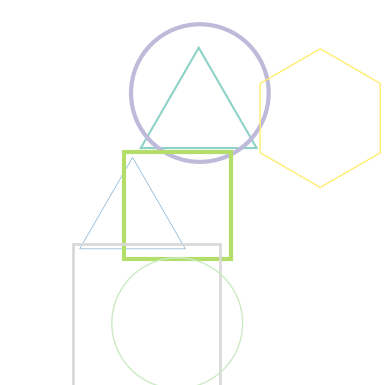[{"shape": "triangle", "thickness": 1.5, "radius": 0.87, "center": [0.516, 0.702]}, {"shape": "circle", "thickness": 3, "radius": 0.89, "center": [0.519, 0.758]}, {"shape": "triangle", "thickness": 0.5, "radius": 0.79, "center": [0.344, 0.433]}, {"shape": "square", "thickness": 3, "radius": 0.69, "center": [0.461, 0.466]}, {"shape": "square", "thickness": 2, "radius": 0.95, "center": [0.38, 0.176]}, {"shape": "circle", "thickness": 1, "radius": 0.85, "center": [0.46, 0.161]}, {"shape": "hexagon", "thickness": 1, "radius": 0.9, "center": [0.832, 0.693]}]